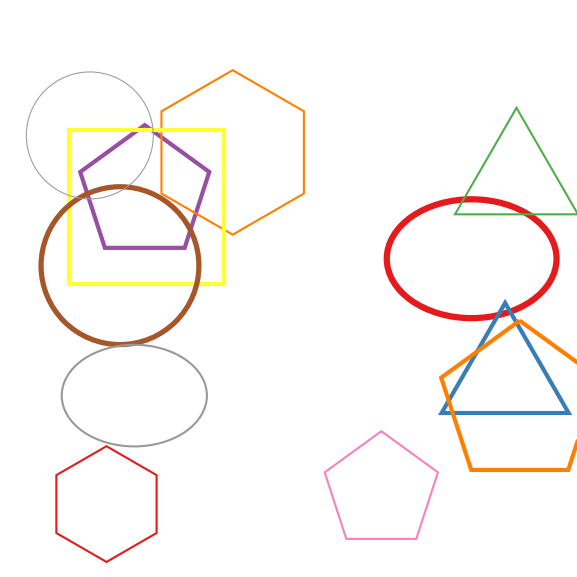[{"shape": "oval", "thickness": 3, "radius": 0.73, "center": [0.817, 0.551]}, {"shape": "hexagon", "thickness": 1, "radius": 0.5, "center": [0.184, 0.126]}, {"shape": "triangle", "thickness": 2, "radius": 0.64, "center": [0.875, 0.347]}, {"shape": "triangle", "thickness": 1, "radius": 0.61, "center": [0.894, 0.689]}, {"shape": "pentagon", "thickness": 2, "radius": 0.59, "center": [0.251, 0.665]}, {"shape": "pentagon", "thickness": 2, "radius": 0.71, "center": [0.9, 0.301]}, {"shape": "hexagon", "thickness": 1, "radius": 0.71, "center": [0.403, 0.735]}, {"shape": "square", "thickness": 2, "radius": 0.67, "center": [0.254, 0.641]}, {"shape": "circle", "thickness": 2.5, "radius": 0.68, "center": [0.208, 0.539]}, {"shape": "pentagon", "thickness": 1, "radius": 0.52, "center": [0.66, 0.149]}, {"shape": "oval", "thickness": 1, "radius": 0.63, "center": [0.233, 0.314]}, {"shape": "circle", "thickness": 0.5, "radius": 0.55, "center": [0.156, 0.765]}]